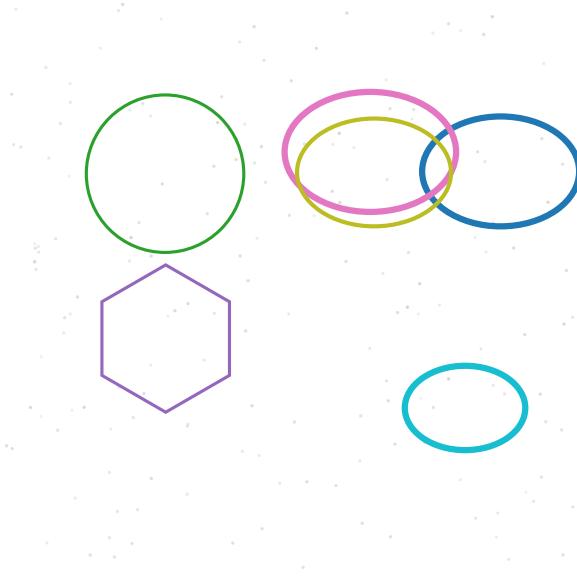[{"shape": "oval", "thickness": 3, "radius": 0.68, "center": [0.867, 0.702]}, {"shape": "circle", "thickness": 1.5, "radius": 0.68, "center": [0.286, 0.698]}, {"shape": "hexagon", "thickness": 1.5, "radius": 0.64, "center": [0.287, 0.413]}, {"shape": "oval", "thickness": 3, "radius": 0.74, "center": [0.641, 0.736]}, {"shape": "oval", "thickness": 2, "radius": 0.67, "center": [0.648, 0.701]}, {"shape": "oval", "thickness": 3, "radius": 0.52, "center": [0.805, 0.293]}]